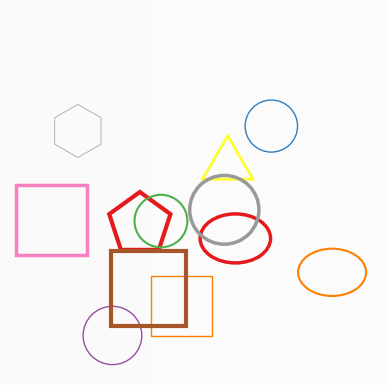[{"shape": "oval", "thickness": 2.5, "radius": 0.45, "center": [0.607, 0.381]}, {"shape": "pentagon", "thickness": 3, "radius": 0.42, "center": [0.361, 0.418]}, {"shape": "circle", "thickness": 1, "radius": 0.34, "center": [0.7, 0.673]}, {"shape": "circle", "thickness": 1.5, "radius": 0.34, "center": [0.415, 0.426]}, {"shape": "circle", "thickness": 1, "radius": 0.38, "center": [0.29, 0.129]}, {"shape": "oval", "thickness": 1.5, "radius": 0.44, "center": [0.857, 0.293]}, {"shape": "square", "thickness": 1, "radius": 0.4, "center": [0.469, 0.205]}, {"shape": "triangle", "thickness": 2, "radius": 0.38, "center": [0.588, 0.572]}, {"shape": "square", "thickness": 3, "radius": 0.48, "center": [0.384, 0.251]}, {"shape": "square", "thickness": 2.5, "radius": 0.46, "center": [0.133, 0.429]}, {"shape": "hexagon", "thickness": 0.5, "radius": 0.34, "center": [0.201, 0.66]}, {"shape": "circle", "thickness": 2.5, "radius": 0.45, "center": [0.579, 0.455]}]